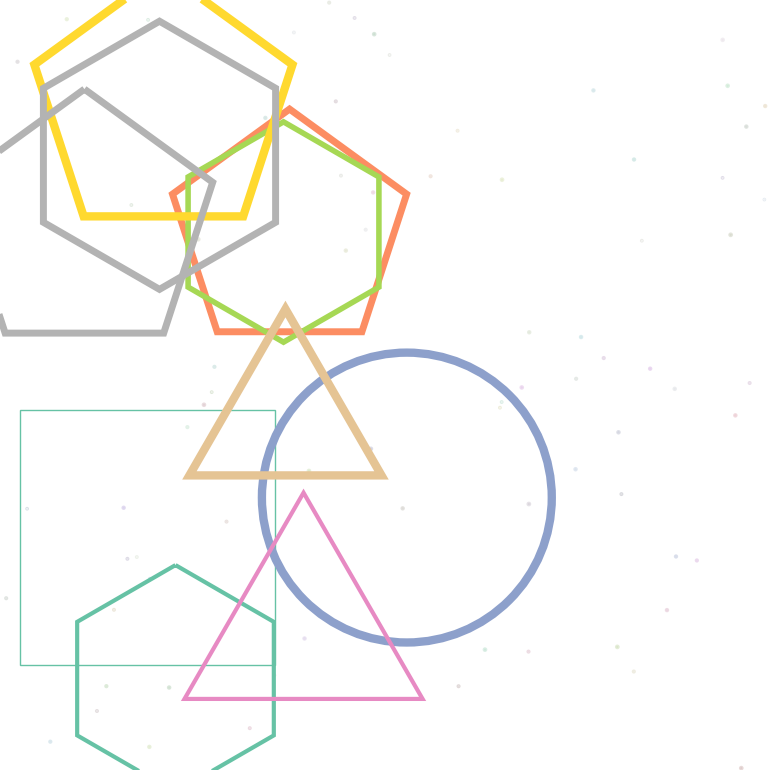[{"shape": "hexagon", "thickness": 1.5, "radius": 0.74, "center": [0.228, 0.119]}, {"shape": "square", "thickness": 0.5, "radius": 0.83, "center": [0.191, 0.302]}, {"shape": "pentagon", "thickness": 2.5, "radius": 0.8, "center": [0.376, 0.698]}, {"shape": "circle", "thickness": 3, "radius": 0.94, "center": [0.528, 0.354]}, {"shape": "triangle", "thickness": 1.5, "radius": 0.89, "center": [0.394, 0.182]}, {"shape": "hexagon", "thickness": 2, "radius": 0.72, "center": [0.368, 0.699]}, {"shape": "pentagon", "thickness": 3, "radius": 0.88, "center": [0.212, 0.862]}, {"shape": "triangle", "thickness": 3, "radius": 0.72, "center": [0.371, 0.455]}, {"shape": "pentagon", "thickness": 2.5, "radius": 0.88, "center": [0.11, 0.709]}, {"shape": "hexagon", "thickness": 2.5, "radius": 0.87, "center": [0.207, 0.798]}]